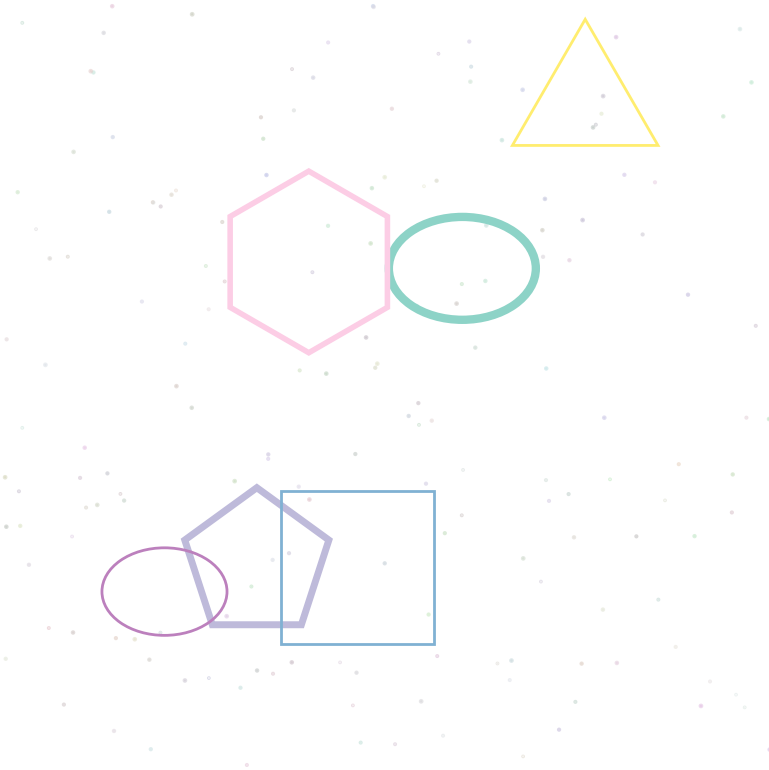[{"shape": "oval", "thickness": 3, "radius": 0.48, "center": [0.6, 0.651]}, {"shape": "pentagon", "thickness": 2.5, "radius": 0.49, "center": [0.334, 0.268]}, {"shape": "square", "thickness": 1, "radius": 0.5, "center": [0.464, 0.263]}, {"shape": "hexagon", "thickness": 2, "radius": 0.59, "center": [0.401, 0.66]}, {"shape": "oval", "thickness": 1, "radius": 0.41, "center": [0.214, 0.232]}, {"shape": "triangle", "thickness": 1, "radius": 0.55, "center": [0.76, 0.866]}]